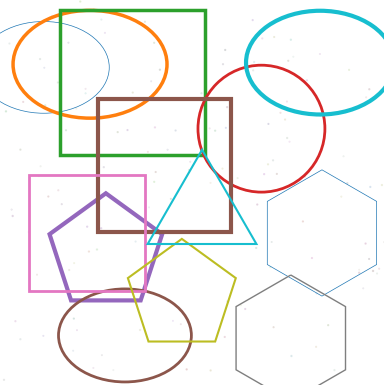[{"shape": "hexagon", "thickness": 0.5, "radius": 0.82, "center": [0.836, 0.395]}, {"shape": "oval", "thickness": 0.5, "radius": 0.85, "center": [0.114, 0.825]}, {"shape": "oval", "thickness": 2.5, "radius": 1.0, "center": [0.234, 0.833]}, {"shape": "square", "thickness": 2.5, "radius": 0.94, "center": [0.343, 0.787]}, {"shape": "circle", "thickness": 2, "radius": 0.82, "center": [0.679, 0.666]}, {"shape": "pentagon", "thickness": 3, "radius": 0.77, "center": [0.275, 0.344]}, {"shape": "oval", "thickness": 2, "radius": 0.86, "center": [0.325, 0.129]}, {"shape": "square", "thickness": 3, "radius": 0.87, "center": [0.428, 0.57]}, {"shape": "square", "thickness": 2, "radius": 0.76, "center": [0.226, 0.394]}, {"shape": "hexagon", "thickness": 1, "radius": 0.82, "center": [0.755, 0.122]}, {"shape": "pentagon", "thickness": 1.5, "radius": 0.74, "center": [0.472, 0.232]}, {"shape": "oval", "thickness": 3, "radius": 0.96, "center": [0.832, 0.837]}, {"shape": "triangle", "thickness": 1.5, "radius": 0.82, "center": [0.525, 0.448]}]